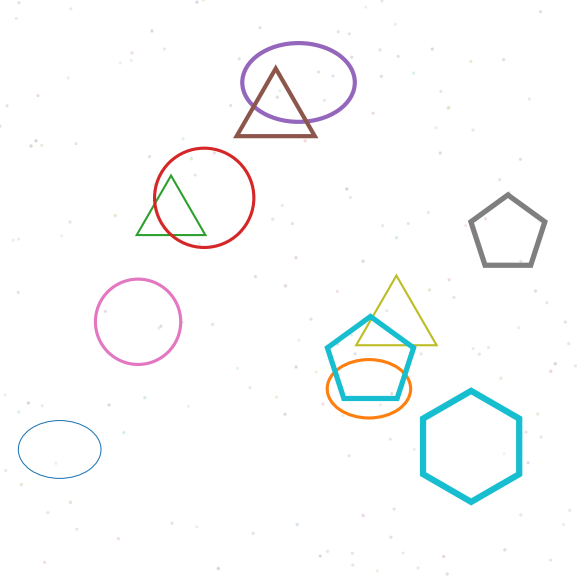[{"shape": "oval", "thickness": 0.5, "radius": 0.36, "center": [0.103, 0.221]}, {"shape": "oval", "thickness": 1.5, "radius": 0.36, "center": [0.639, 0.326]}, {"shape": "triangle", "thickness": 1, "radius": 0.34, "center": [0.296, 0.626]}, {"shape": "circle", "thickness": 1.5, "radius": 0.43, "center": [0.354, 0.657]}, {"shape": "oval", "thickness": 2, "radius": 0.49, "center": [0.517, 0.856]}, {"shape": "triangle", "thickness": 2, "radius": 0.39, "center": [0.477, 0.802]}, {"shape": "circle", "thickness": 1.5, "radius": 0.37, "center": [0.239, 0.442]}, {"shape": "pentagon", "thickness": 2.5, "radius": 0.34, "center": [0.879, 0.594]}, {"shape": "triangle", "thickness": 1, "radius": 0.4, "center": [0.686, 0.442]}, {"shape": "pentagon", "thickness": 2.5, "radius": 0.39, "center": [0.642, 0.373]}, {"shape": "hexagon", "thickness": 3, "radius": 0.48, "center": [0.816, 0.226]}]